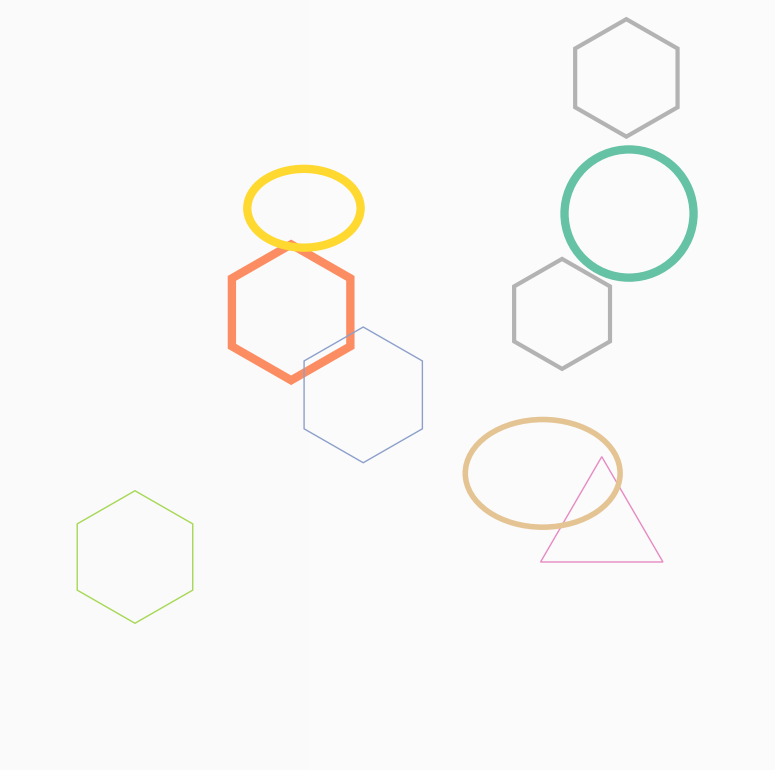[{"shape": "circle", "thickness": 3, "radius": 0.42, "center": [0.812, 0.723]}, {"shape": "hexagon", "thickness": 3, "radius": 0.44, "center": [0.376, 0.594]}, {"shape": "hexagon", "thickness": 0.5, "radius": 0.44, "center": [0.469, 0.487]}, {"shape": "triangle", "thickness": 0.5, "radius": 0.46, "center": [0.776, 0.316]}, {"shape": "hexagon", "thickness": 0.5, "radius": 0.43, "center": [0.174, 0.277]}, {"shape": "oval", "thickness": 3, "radius": 0.37, "center": [0.392, 0.73]}, {"shape": "oval", "thickness": 2, "radius": 0.5, "center": [0.7, 0.385]}, {"shape": "hexagon", "thickness": 1.5, "radius": 0.36, "center": [0.725, 0.592]}, {"shape": "hexagon", "thickness": 1.5, "radius": 0.38, "center": [0.808, 0.899]}]